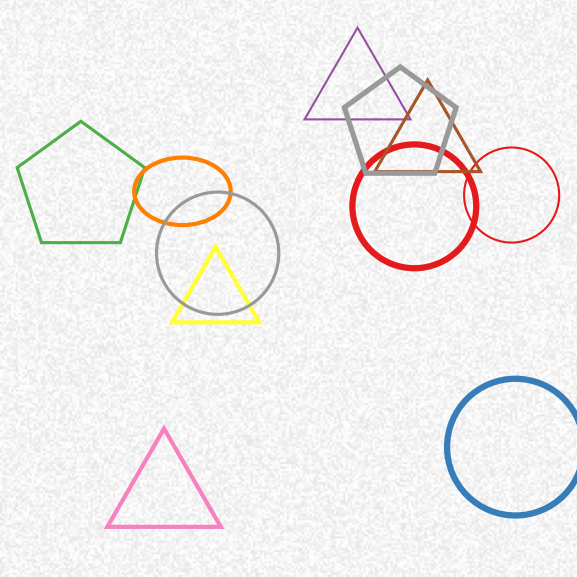[{"shape": "circle", "thickness": 3, "radius": 0.54, "center": [0.717, 0.642]}, {"shape": "circle", "thickness": 1, "radius": 0.41, "center": [0.886, 0.661]}, {"shape": "circle", "thickness": 3, "radius": 0.59, "center": [0.893, 0.225]}, {"shape": "pentagon", "thickness": 1.5, "radius": 0.58, "center": [0.14, 0.673]}, {"shape": "triangle", "thickness": 1, "radius": 0.53, "center": [0.619, 0.845]}, {"shape": "oval", "thickness": 2, "radius": 0.42, "center": [0.316, 0.668]}, {"shape": "triangle", "thickness": 2, "radius": 0.44, "center": [0.373, 0.485]}, {"shape": "triangle", "thickness": 1.5, "radius": 0.53, "center": [0.741, 0.755]}, {"shape": "triangle", "thickness": 2, "radius": 0.57, "center": [0.284, 0.144]}, {"shape": "circle", "thickness": 1.5, "radius": 0.53, "center": [0.377, 0.561]}, {"shape": "pentagon", "thickness": 2.5, "radius": 0.51, "center": [0.693, 0.781]}]